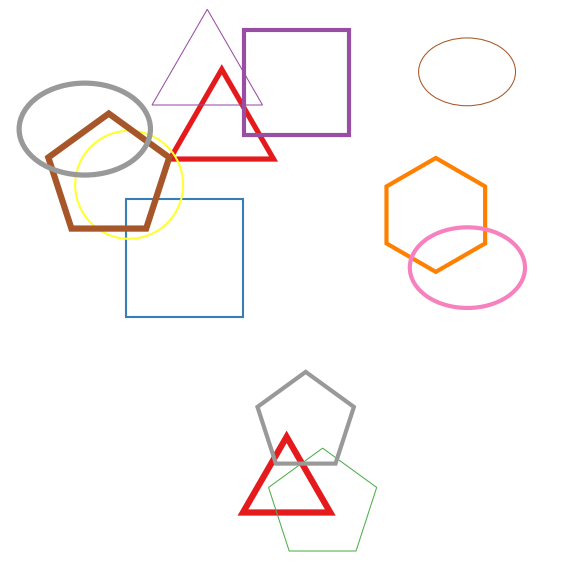[{"shape": "triangle", "thickness": 3, "radius": 0.44, "center": [0.496, 0.155]}, {"shape": "triangle", "thickness": 2.5, "radius": 0.52, "center": [0.384, 0.776]}, {"shape": "square", "thickness": 1, "radius": 0.51, "center": [0.319, 0.552]}, {"shape": "pentagon", "thickness": 0.5, "radius": 0.49, "center": [0.559, 0.125]}, {"shape": "triangle", "thickness": 0.5, "radius": 0.55, "center": [0.359, 0.873]}, {"shape": "square", "thickness": 2, "radius": 0.46, "center": [0.513, 0.856]}, {"shape": "hexagon", "thickness": 2, "radius": 0.49, "center": [0.755, 0.627]}, {"shape": "circle", "thickness": 1, "radius": 0.47, "center": [0.224, 0.679]}, {"shape": "oval", "thickness": 0.5, "radius": 0.42, "center": [0.809, 0.875]}, {"shape": "pentagon", "thickness": 3, "radius": 0.55, "center": [0.188, 0.692]}, {"shape": "oval", "thickness": 2, "radius": 0.5, "center": [0.809, 0.536]}, {"shape": "pentagon", "thickness": 2, "radius": 0.44, "center": [0.529, 0.267]}, {"shape": "oval", "thickness": 2.5, "radius": 0.57, "center": [0.147, 0.776]}]